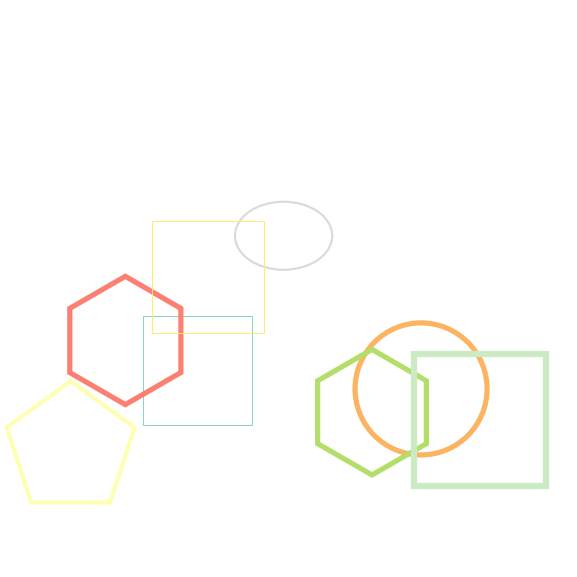[{"shape": "square", "thickness": 0.5, "radius": 0.47, "center": [0.342, 0.357]}, {"shape": "pentagon", "thickness": 2, "radius": 0.58, "center": [0.122, 0.223]}, {"shape": "hexagon", "thickness": 2.5, "radius": 0.56, "center": [0.217, 0.41]}, {"shape": "circle", "thickness": 2.5, "radius": 0.57, "center": [0.729, 0.326]}, {"shape": "hexagon", "thickness": 2.5, "radius": 0.54, "center": [0.644, 0.285]}, {"shape": "oval", "thickness": 1, "radius": 0.42, "center": [0.491, 0.591]}, {"shape": "square", "thickness": 3, "radius": 0.57, "center": [0.832, 0.272]}, {"shape": "square", "thickness": 0.5, "radius": 0.49, "center": [0.361, 0.52]}]